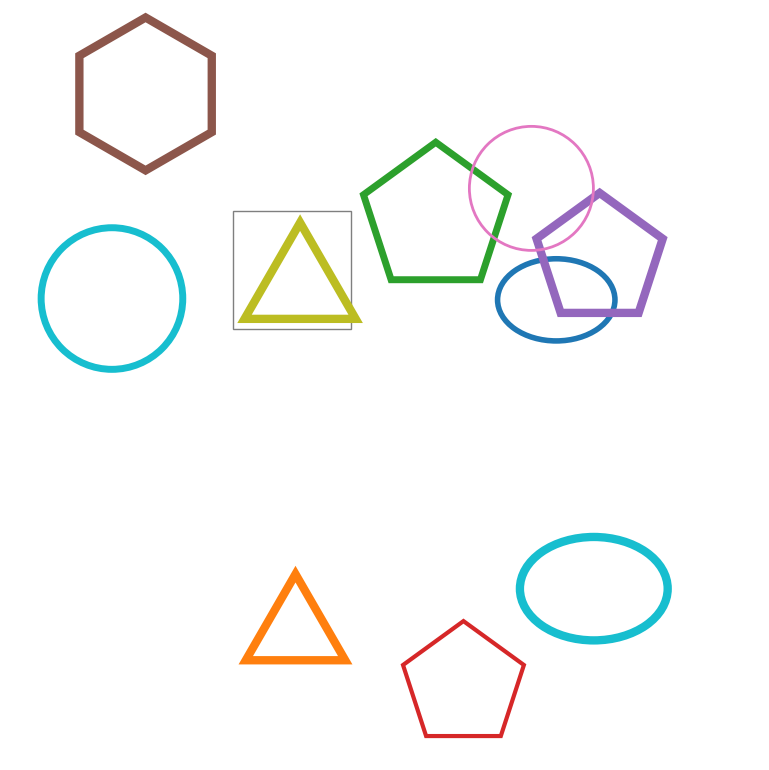[{"shape": "oval", "thickness": 2, "radius": 0.38, "center": [0.722, 0.611]}, {"shape": "triangle", "thickness": 3, "radius": 0.37, "center": [0.384, 0.18]}, {"shape": "pentagon", "thickness": 2.5, "radius": 0.49, "center": [0.566, 0.717]}, {"shape": "pentagon", "thickness": 1.5, "radius": 0.41, "center": [0.602, 0.111]}, {"shape": "pentagon", "thickness": 3, "radius": 0.43, "center": [0.779, 0.663]}, {"shape": "hexagon", "thickness": 3, "radius": 0.5, "center": [0.189, 0.878]}, {"shape": "circle", "thickness": 1, "radius": 0.4, "center": [0.69, 0.755]}, {"shape": "square", "thickness": 0.5, "radius": 0.38, "center": [0.379, 0.649]}, {"shape": "triangle", "thickness": 3, "radius": 0.42, "center": [0.39, 0.628]}, {"shape": "oval", "thickness": 3, "radius": 0.48, "center": [0.771, 0.235]}, {"shape": "circle", "thickness": 2.5, "radius": 0.46, "center": [0.145, 0.612]}]